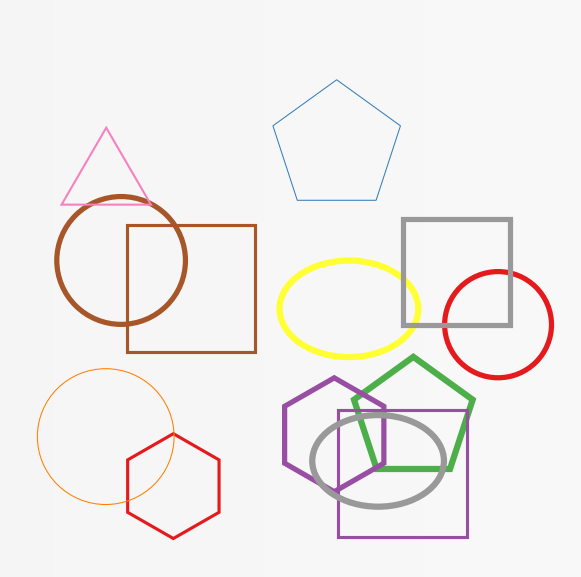[{"shape": "hexagon", "thickness": 1.5, "radius": 0.45, "center": [0.298, 0.157]}, {"shape": "circle", "thickness": 2.5, "radius": 0.46, "center": [0.857, 0.437]}, {"shape": "pentagon", "thickness": 0.5, "radius": 0.58, "center": [0.579, 0.746]}, {"shape": "pentagon", "thickness": 3, "radius": 0.54, "center": [0.711, 0.274]}, {"shape": "square", "thickness": 1.5, "radius": 0.55, "center": [0.692, 0.179]}, {"shape": "hexagon", "thickness": 2.5, "radius": 0.49, "center": [0.575, 0.246]}, {"shape": "circle", "thickness": 0.5, "radius": 0.59, "center": [0.182, 0.243]}, {"shape": "oval", "thickness": 3, "radius": 0.6, "center": [0.6, 0.464]}, {"shape": "circle", "thickness": 2.5, "radius": 0.55, "center": [0.208, 0.548]}, {"shape": "square", "thickness": 1.5, "radius": 0.55, "center": [0.328, 0.5]}, {"shape": "triangle", "thickness": 1, "radius": 0.44, "center": [0.183, 0.689]}, {"shape": "square", "thickness": 2.5, "radius": 0.46, "center": [0.786, 0.528]}, {"shape": "oval", "thickness": 3, "radius": 0.57, "center": [0.651, 0.201]}]